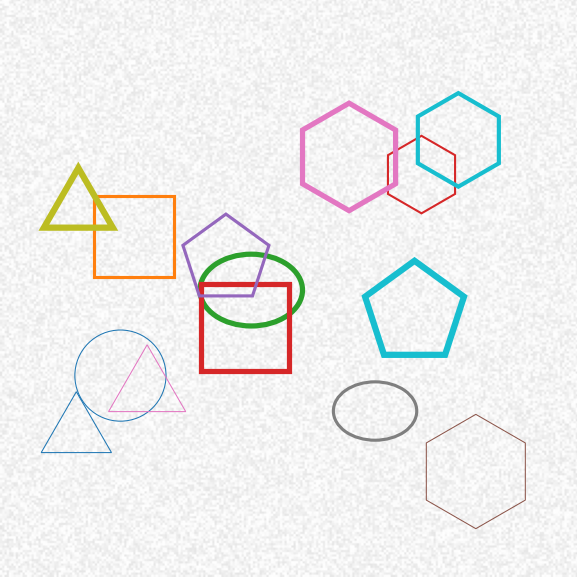[{"shape": "circle", "thickness": 0.5, "radius": 0.39, "center": [0.209, 0.349]}, {"shape": "triangle", "thickness": 0.5, "radius": 0.35, "center": [0.132, 0.251]}, {"shape": "square", "thickness": 1.5, "radius": 0.35, "center": [0.232, 0.589]}, {"shape": "oval", "thickness": 2.5, "radius": 0.44, "center": [0.435, 0.497]}, {"shape": "square", "thickness": 2.5, "radius": 0.38, "center": [0.424, 0.432]}, {"shape": "hexagon", "thickness": 1, "radius": 0.34, "center": [0.73, 0.697]}, {"shape": "pentagon", "thickness": 1.5, "radius": 0.39, "center": [0.391, 0.55]}, {"shape": "hexagon", "thickness": 0.5, "radius": 0.49, "center": [0.824, 0.183]}, {"shape": "triangle", "thickness": 0.5, "radius": 0.39, "center": [0.255, 0.325]}, {"shape": "hexagon", "thickness": 2.5, "radius": 0.47, "center": [0.604, 0.727]}, {"shape": "oval", "thickness": 1.5, "radius": 0.36, "center": [0.649, 0.287]}, {"shape": "triangle", "thickness": 3, "radius": 0.34, "center": [0.136, 0.639]}, {"shape": "pentagon", "thickness": 3, "radius": 0.45, "center": [0.718, 0.458]}, {"shape": "hexagon", "thickness": 2, "radius": 0.41, "center": [0.794, 0.757]}]